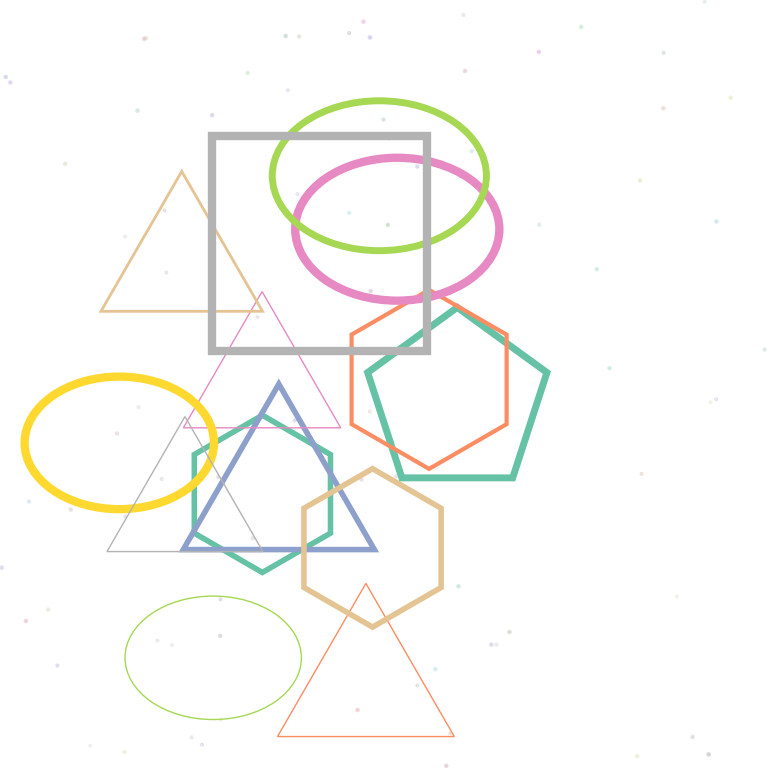[{"shape": "pentagon", "thickness": 2.5, "radius": 0.61, "center": [0.594, 0.478]}, {"shape": "hexagon", "thickness": 2, "radius": 0.51, "center": [0.341, 0.359]}, {"shape": "triangle", "thickness": 0.5, "radius": 0.66, "center": [0.475, 0.11]}, {"shape": "hexagon", "thickness": 1.5, "radius": 0.58, "center": [0.557, 0.507]}, {"shape": "triangle", "thickness": 2, "radius": 0.72, "center": [0.362, 0.358]}, {"shape": "triangle", "thickness": 0.5, "radius": 0.59, "center": [0.34, 0.503]}, {"shape": "oval", "thickness": 3, "radius": 0.66, "center": [0.516, 0.702]}, {"shape": "oval", "thickness": 2.5, "radius": 0.7, "center": [0.493, 0.772]}, {"shape": "oval", "thickness": 0.5, "radius": 0.57, "center": [0.277, 0.146]}, {"shape": "oval", "thickness": 3, "radius": 0.61, "center": [0.155, 0.425]}, {"shape": "triangle", "thickness": 1, "radius": 0.61, "center": [0.236, 0.656]}, {"shape": "hexagon", "thickness": 2, "radius": 0.51, "center": [0.484, 0.288]}, {"shape": "square", "thickness": 3, "radius": 0.7, "center": [0.415, 0.684]}, {"shape": "triangle", "thickness": 0.5, "radius": 0.58, "center": [0.24, 0.342]}]